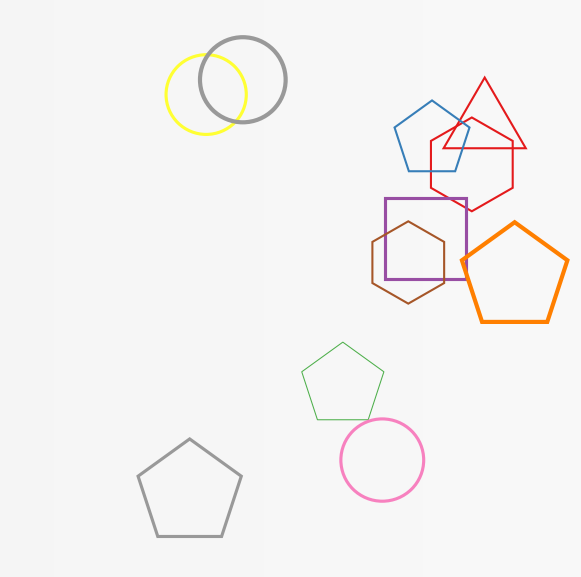[{"shape": "triangle", "thickness": 1, "radius": 0.41, "center": [0.834, 0.783]}, {"shape": "hexagon", "thickness": 1, "radius": 0.41, "center": [0.812, 0.714]}, {"shape": "pentagon", "thickness": 1, "radius": 0.34, "center": [0.743, 0.757]}, {"shape": "pentagon", "thickness": 0.5, "radius": 0.37, "center": [0.59, 0.332]}, {"shape": "square", "thickness": 1.5, "radius": 0.35, "center": [0.732, 0.586]}, {"shape": "pentagon", "thickness": 2, "radius": 0.48, "center": [0.885, 0.519]}, {"shape": "circle", "thickness": 1.5, "radius": 0.35, "center": [0.355, 0.835]}, {"shape": "hexagon", "thickness": 1, "radius": 0.36, "center": [0.702, 0.545]}, {"shape": "circle", "thickness": 1.5, "radius": 0.36, "center": [0.658, 0.202]}, {"shape": "pentagon", "thickness": 1.5, "radius": 0.47, "center": [0.326, 0.146]}, {"shape": "circle", "thickness": 2, "radius": 0.37, "center": [0.418, 0.861]}]